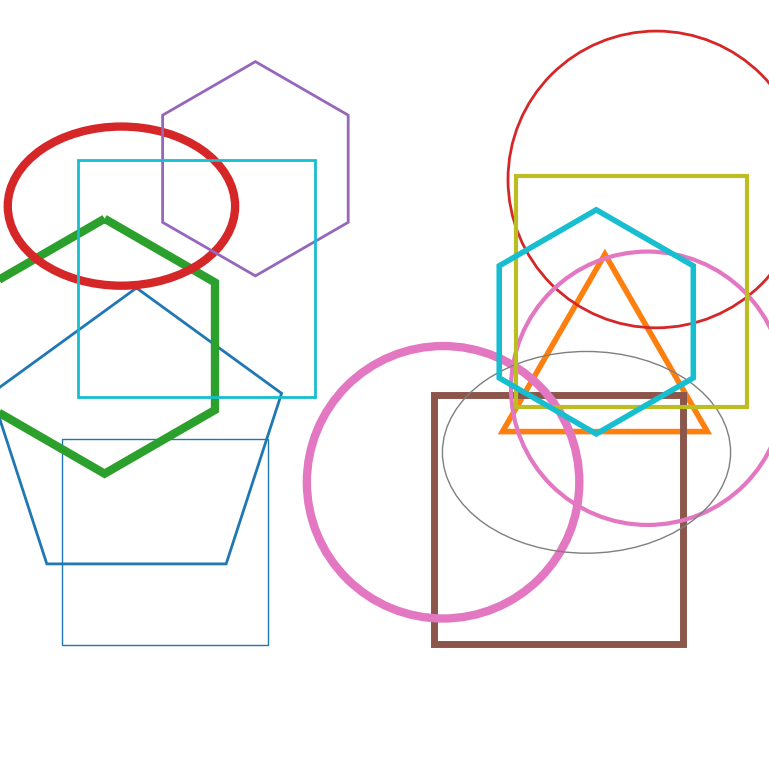[{"shape": "pentagon", "thickness": 1, "radius": 0.99, "center": [0.177, 0.428]}, {"shape": "square", "thickness": 0.5, "radius": 0.67, "center": [0.214, 0.296]}, {"shape": "triangle", "thickness": 2, "radius": 0.77, "center": [0.786, 0.516]}, {"shape": "hexagon", "thickness": 3, "radius": 0.83, "center": [0.136, 0.55]}, {"shape": "circle", "thickness": 1, "radius": 0.96, "center": [0.852, 0.767]}, {"shape": "oval", "thickness": 3, "radius": 0.74, "center": [0.158, 0.732]}, {"shape": "hexagon", "thickness": 1, "radius": 0.7, "center": [0.332, 0.781]}, {"shape": "square", "thickness": 2.5, "radius": 0.81, "center": [0.725, 0.325]}, {"shape": "circle", "thickness": 3, "radius": 0.88, "center": [0.575, 0.374]}, {"shape": "circle", "thickness": 1.5, "radius": 0.89, "center": [0.841, 0.496]}, {"shape": "oval", "thickness": 0.5, "radius": 0.94, "center": [0.762, 0.413]}, {"shape": "square", "thickness": 1.5, "radius": 0.75, "center": [0.82, 0.622]}, {"shape": "square", "thickness": 1, "radius": 0.77, "center": [0.255, 0.638]}, {"shape": "hexagon", "thickness": 2, "radius": 0.73, "center": [0.774, 0.582]}]